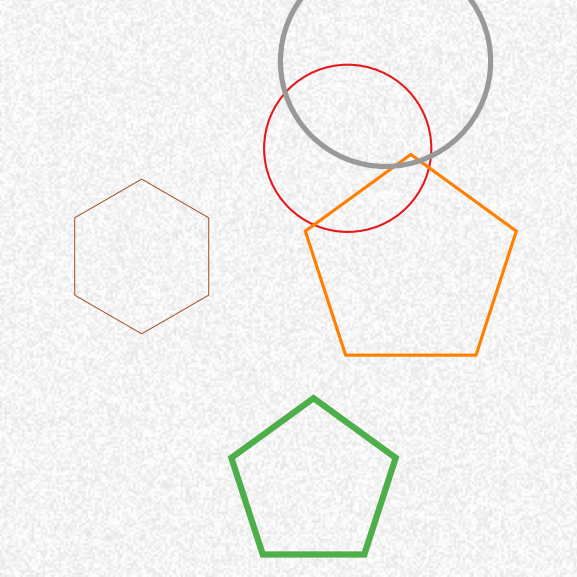[{"shape": "circle", "thickness": 1, "radius": 0.72, "center": [0.602, 0.742]}, {"shape": "pentagon", "thickness": 3, "radius": 0.75, "center": [0.543, 0.16]}, {"shape": "pentagon", "thickness": 1.5, "radius": 0.96, "center": [0.711, 0.54]}, {"shape": "hexagon", "thickness": 0.5, "radius": 0.67, "center": [0.245, 0.555]}, {"shape": "circle", "thickness": 2.5, "radius": 0.91, "center": [0.668, 0.893]}]